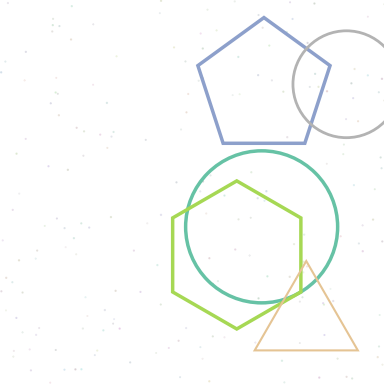[{"shape": "circle", "thickness": 2.5, "radius": 0.99, "center": [0.68, 0.411]}, {"shape": "pentagon", "thickness": 2.5, "radius": 0.9, "center": [0.686, 0.774]}, {"shape": "hexagon", "thickness": 2.5, "radius": 0.96, "center": [0.615, 0.338]}, {"shape": "triangle", "thickness": 1.5, "radius": 0.77, "center": [0.795, 0.167]}, {"shape": "circle", "thickness": 2, "radius": 0.69, "center": [0.9, 0.781]}]